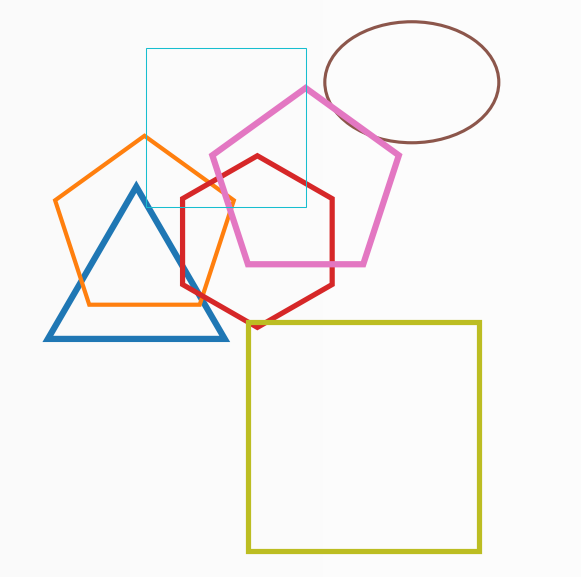[{"shape": "triangle", "thickness": 3, "radius": 0.88, "center": [0.235, 0.5]}, {"shape": "pentagon", "thickness": 2, "radius": 0.81, "center": [0.249, 0.602]}, {"shape": "hexagon", "thickness": 2.5, "radius": 0.74, "center": [0.443, 0.581]}, {"shape": "oval", "thickness": 1.5, "radius": 0.75, "center": [0.708, 0.857]}, {"shape": "pentagon", "thickness": 3, "radius": 0.84, "center": [0.526, 0.678]}, {"shape": "square", "thickness": 2.5, "radius": 0.99, "center": [0.625, 0.243]}, {"shape": "square", "thickness": 0.5, "radius": 0.69, "center": [0.389, 0.779]}]